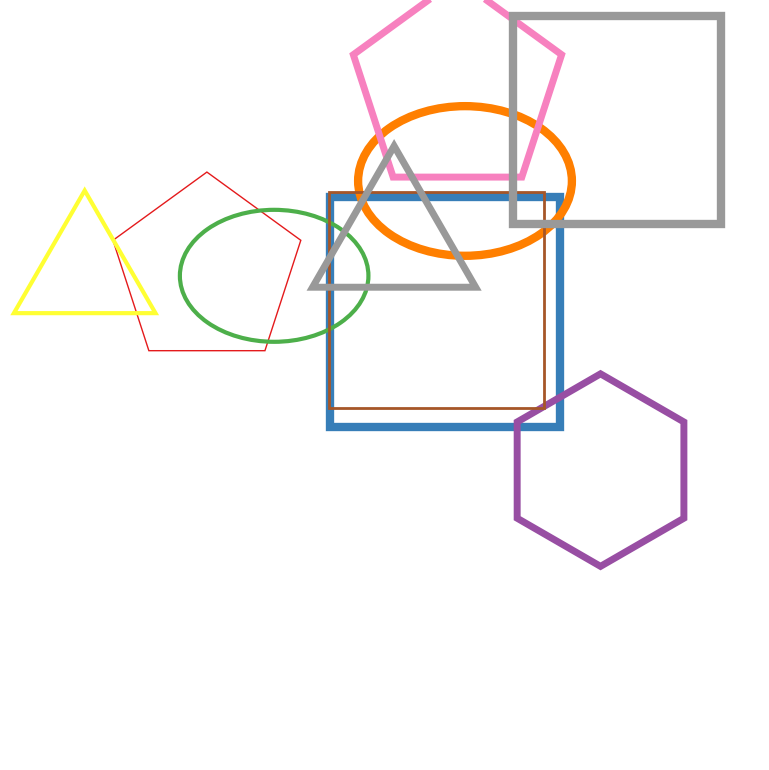[{"shape": "pentagon", "thickness": 0.5, "radius": 0.64, "center": [0.269, 0.648]}, {"shape": "square", "thickness": 3, "radius": 0.75, "center": [0.578, 0.595]}, {"shape": "oval", "thickness": 1.5, "radius": 0.61, "center": [0.356, 0.642]}, {"shape": "hexagon", "thickness": 2.5, "radius": 0.63, "center": [0.78, 0.389]}, {"shape": "oval", "thickness": 3, "radius": 0.69, "center": [0.604, 0.765]}, {"shape": "triangle", "thickness": 1.5, "radius": 0.53, "center": [0.11, 0.646]}, {"shape": "square", "thickness": 1, "radius": 0.7, "center": [0.567, 0.61]}, {"shape": "pentagon", "thickness": 2.5, "radius": 0.71, "center": [0.594, 0.885]}, {"shape": "triangle", "thickness": 2.5, "radius": 0.61, "center": [0.512, 0.688]}, {"shape": "square", "thickness": 3, "radius": 0.68, "center": [0.801, 0.844]}]